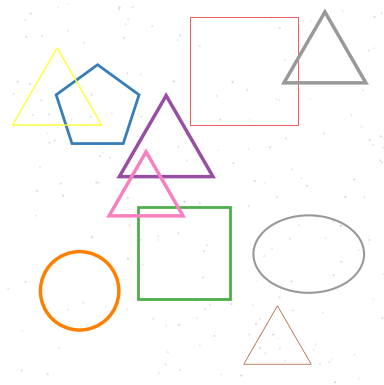[{"shape": "square", "thickness": 0.5, "radius": 0.71, "center": [0.634, 0.816]}, {"shape": "pentagon", "thickness": 2, "radius": 0.57, "center": [0.254, 0.719]}, {"shape": "square", "thickness": 2, "radius": 0.6, "center": [0.478, 0.342]}, {"shape": "triangle", "thickness": 2.5, "radius": 0.7, "center": [0.432, 0.611]}, {"shape": "circle", "thickness": 2.5, "radius": 0.51, "center": [0.207, 0.245]}, {"shape": "triangle", "thickness": 1, "radius": 0.67, "center": [0.148, 0.742]}, {"shape": "triangle", "thickness": 0.5, "radius": 0.51, "center": [0.721, 0.105]}, {"shape": "triangle", "thickness": 2.5, "radius": 0.55, "center": [0.379, 0.495]}, {"shape": "oval", "thickness": 1.5, "radius": 0.72, "center": [0.802, 0.34]}, {"shape": "triangle", "thickness": 2.5, "radius": 0.61, "center": [0.844, 0.846]}]